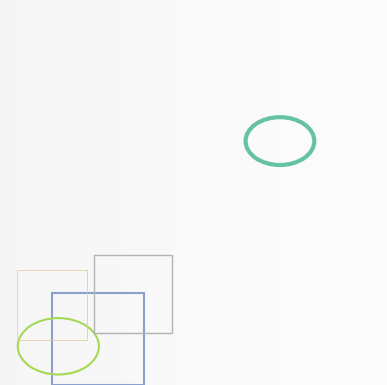[{"shape": "oval", "thickness": 3, "radius": 0.44, "center": [0.722, 0.634]}, {"shape": "square", "thickness": 1.5, "radius": 0.6, "center": [0.253, 0.12]}, {"shape": "oval", "thickness": 1.5, "radius": 0.52, "center": [0.151, 0.101]}, {"shape": "square", "thickness": 0.5, "radius": 0.45, "center": [0.135, 0.209]}, {"shape": "square", "thickness": 1, "radius": 0.5, "center": [0.342, 0.236]}]